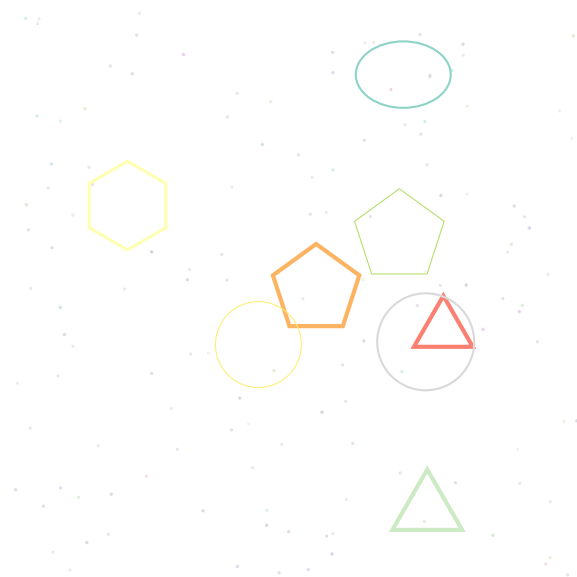[{"shape": "oval", "thickness": 1, "radius": 0.41, "center": [0.698, 0.87]}, {"shape": "hexagon", "thickness": 1.5, "radius": 0.38, "center": [0.221, 0.643]}, {"shape": "triangle", "thickness": 2, "radius": 0.29, "center": [0.768, 0.428]}, {"shape": "pentagon", "thickness": 2, "radius": 0.39, "center": [0.547, 0.498]}, {"shape": "pentagon", "thickness": 0.5, "radius": 0.41, "center": [0.692, 0.591]}, {"shape": "circle", "thickness": 1, "radius": 0.42, "center": [0.737, 0.407]}, {"shape": "triangle", "thickness": 2, "radius": 0.35, "center": [0.74, 0.116]}, {"shape": "circle", "thickness": 0.5, "radius": 0.37, "center": [0.448, 0.403]}]